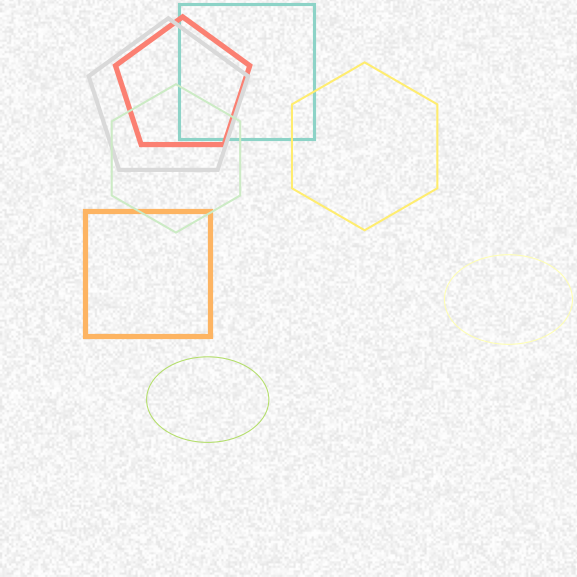[{"shape": "square", "thickness": 1.5, "radius": 0.58, "center": [0.427, 0.875]}, {"shape": "oval", "thickness": 0.5, "radius": 0.55, "center": [0.88, 0.48]}, {"shape": "pentagon", "thickness": 2.5, "radius": 0.61, "center": [0.316, 0.848]}, {"shape": "square", "thickness": 2.5, "radius": 0.54, "center": [0.255, 0.526]}, {"shape": "oval", "thickness": 0.5, "radius": 0.53, "center": [0.36, 0.307]}, {"shape": "pentagon", "thickness": 2, "radius": 0.73, "center": [0.292, 0.822]}, {"shape": "hexagon", "thickness": 1, "radius": 0.64, "center": [0.305, 0.725]}, {"shape": "hexagon", "thickness": 1, "radius": 0.73, "center": [0.631, 0.746]}]